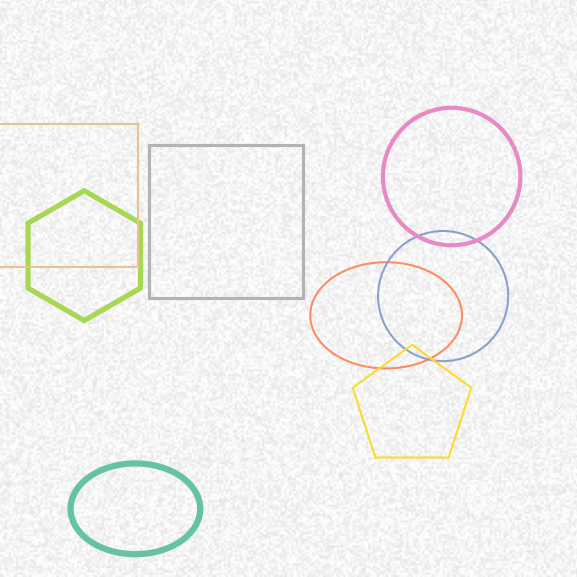[{"shape": "oval", "thickness": 3, "radius": 0.56, "center": [0.234, 0.118]}, {"shape": "oval", "thickness": 1, "radius": 0.66, "center": [0.669, 0.453]}, {"shape": "circle", "thickness": 1, "radius": 0.56, "center": [0.767, 0.486]}, {"shape": "circle", "thickness": 2, "radius": 0.6, "center": [0.782, 0.693]}, {"shape": "hexagon", "thickness": 2.5, "radius": 0.56, "center": [0.146, 0.557]}, {"shape": "pentagon", "thickness": 1, "radius": 0.54, "center": [0.713, 0.294]}, {"shape": "square", "thickness": 1, "radius": 0.62, "center": [0.115, 0.66]}, {"shape": "square", "thickness": 1.5, "radius": 0.67, "center": [0.391, 0.616]}]